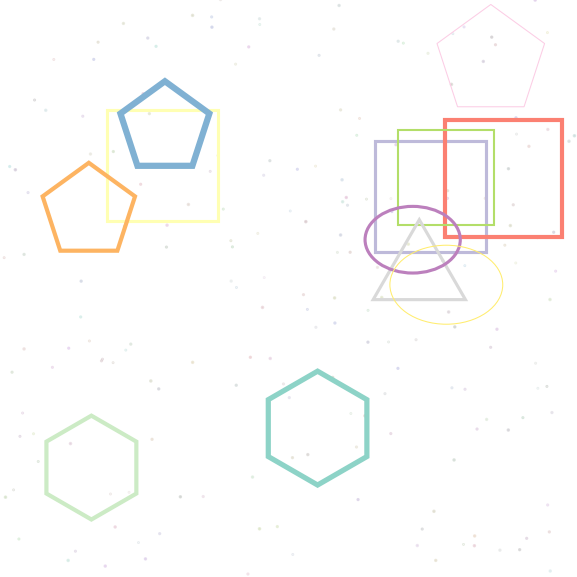[{"shape": "hexagon", "thickness": 2.5, "radius": 0.49, "center": [0.55, 0.258]}, {"shape": "square", "thickness": 1.5, "radius": 0.48, "center": [0.281, 0.713]}, {"shape": "square", "thickness": 1.5, "radius": 0.48, "center": [0.746, 0.659]}, {"shape": "square", "thickness": 2, "radius": 0.51, "center": [0.872, 0.69]}, {"shape": "pentagon", "thickness": 3, "radius": 0.4, "center": [0.286, 0.778]}, {"shape": "pentagon", "thickness": 2, "radius": 0.42, "center": [0.154, 0.633]}, {"shape": "square", "thickness": 1, "radius": 0.41, "center": [0.772, 0.692]}, {"shape": "pentagon", "thickness": 0.5, "radius": 0.49, "center": [0.85, 0.893]}, {"shape": "triangle", "thickness": 1.5, "radius": 0.46, "center": [0.726, 0.526]}, {"shape": "oval", "thickness": 1.5, "radius": 0.41, "center": [0.715, 0.584]}, {"shape": "hexagon", "thickness": 2, "radius": 0.45, "center": [0.158, 0.189]}, {"shape": "oval", "thickness": 0.5, "radius": 0.49, "center": [0.773, 0.506]}]